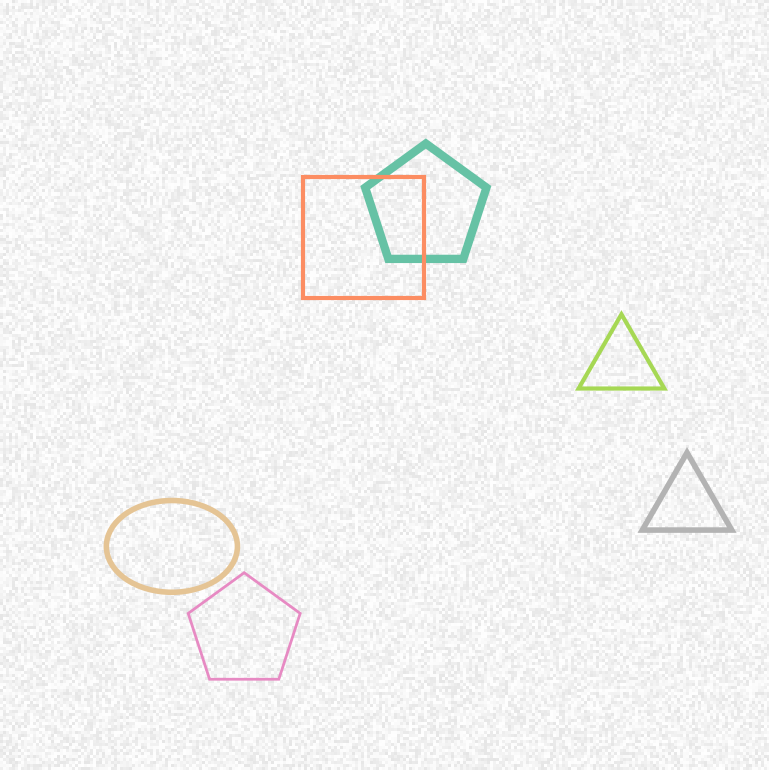[{"shape": "pentagon", "thickness": 3, "radius": 0.41, "center": [0.553, 0.731]}, {"shape": "square", "thickness": 1.5, "radius": 0.39, "center": [0.472, 0.691]}, {"shape": "pentagon", "thickness": 1, "radius": 0.38, "center": [0.317, 0.18]}, {"shape": "triangle", "thickness": 1.5, "radius": 0.32, "center": [0.807, 0.528]}, {"shape": "oval", "thickness": 2, "radius": 0.43, "center": [0.223, 0.29]}, {"shape": "triangle", "thickness": 2, "radius": 0.34, "center": [0.892, 0.345]}]